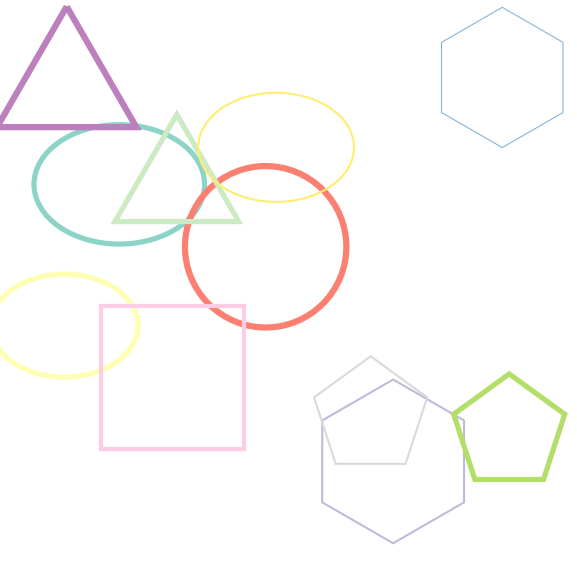[{"shape": "oval", "thickness": 2.5, "radius": 0.74, "center": [0.207, 0.68]}, {"shape": "oval", "thickness": 2.5, "radius": 0.64, "center": [0.112, 0.435]}, {"shape": "hexagon", "thickness": 1, "radius": 0.71, "center": [0.681, 0.2]}, {"shape": "circle", "thickness": 3, "radius": 0.7, "center": [0.46, 0.572]}, {"shape": "hexagon", "thickness": 0.5, "radius": 0.61, "center": [0.87, 0.865]}, {"shape": "pentagon", "thickness": 2.5, "radius": 0.51, "center": [0.882, 0.251]}, {"shape": "square", "thickness": 2, "radius": 0.62, "center": [0.299, 0.346]}, {"shape": "pentagon", "thickness": 1, "radius": 0.51, "center": [0.642, 0.279]}, {"shape": "triangle", "thickness": 3, "radius": 0.7, "center": [0.115, 0.849]}, {"shape": "triangle", "thickness": 2.5, "radius": 0.62, "center": [0.306, 0.677]}, {"shape": "oval", "thickness": 1, "radius": 0.68, "center": [0.478, 0.744]}]